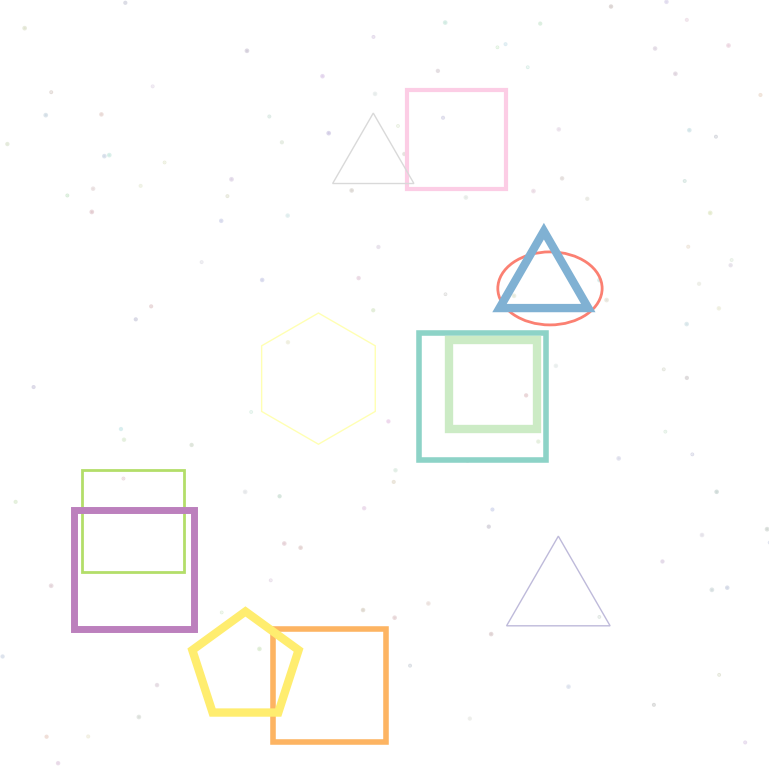[{"shape": "square", "thickness": 2, "radius": 0.41, "center": [0.627, 0.485]}, {"shape": "hexagon", "thickness": 0.5, "radius": 0.43, "center": [0.414, 0.508]}, {"shape": "triangle", "thickness": 0.5, "radius": 0.39, "center": [0.725, 0.226]}, {"shape": "oval", "thickness": 1, "radius": 0.34, "center": [0.714, 0.625]}, {"shape": "triangle", "thickness": 3, "radius": 0.33, "center": [0.706, 0.633]}, {"shape": "square", "thickness": 2, "radius": 0.37, "center": [0.428, 0.11]}, {"shape": "square", "thickness": 1, "radius": 0.33, "center": [0.172, 0.323]}, {"shape": "square", "thickness": 1.5, "radius": 0.32, "center": [0.593, 0.819]}, {"shape": "triangle", "thickness": 0.5, "radius": 0.3, "center": [0.485, 0.792]}, {"shape": "square", "thickness": 2.5, "radius": 0.39, "center": [0.174, 0.261]}, {"shape": "square", "thickness": 3, "radius": 0.29, "center": [0.64, 0.501]}, {"shape": "pentagon", "thickness": 3, "radius": 0.36, "center": [0.319, 0.133]}]